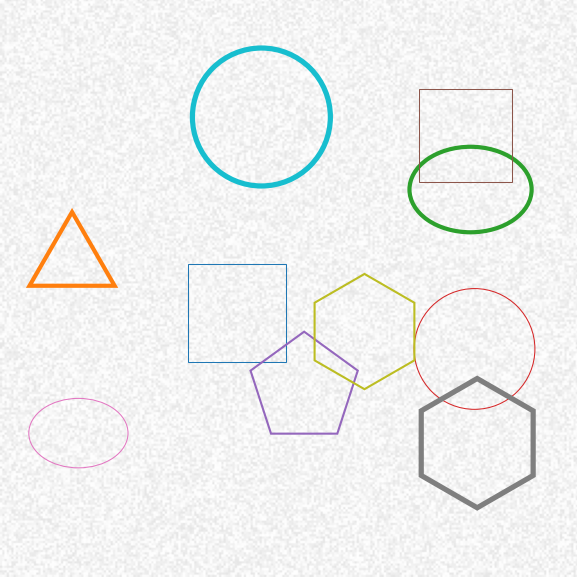[{"shape": "square", "thickness": 0.5, "radius": 0.43, "center": [0.41, 0.457]}, {"shape": "triangle", "thickness": 2, "radius": 0.43, "center": [0.125, 0.547]}, {"shape": "oval", "thickness": 2, "radius": 0.53, "center": [0.815, 0.671]}, {"shape": "circle", "thickness": 0.5, "radius": 0.52, "center": [0.822, 0.395]}, {"shape": "pentagon", "thickness": 1, "radius": 0.49, "center": [0.527, 0.327]}, {"shape": "square", "thickness": 0.5, "radius": 0.4, "center": [0.805, 0.765]}, {"shape": "oval", "thickness": 0.5, "radius": 0.43, "center": [0.136, 0.249]}, {"shape": "hexagon", "thickness": 2.5, "radius": 0.56, "center": [0.826, 0.232]}, {"shape": "hexagon", "thickness": 1, "radius": 0.5, "center": [0.631, 0.425]}, {"shape": "circle", "thickness": 2.5, "radius": 0.6, "center": [0.453, 0.797]}]